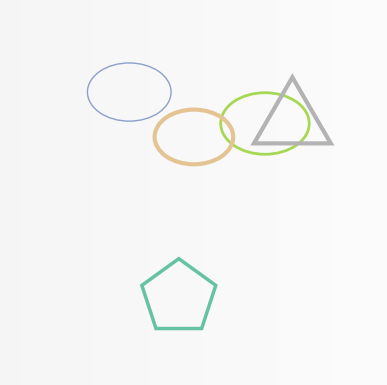[{"shape": "pentagon", "thickness": 2.5, "radius": 0.5, "center": [0.461, 0.228]}, {"shape": "oval", "thickness": 1, "radius": 0.54, "center": [0.334, 0.761]}, {"shape": "oval", "thickness": 2, "radius": 0.57, "center": [0.684, 0.679]}, {"shape": "oval", "thickness": 3, "radius": 0.51, "center": [0.5, 0.644]}, {"shape": "triangle", "thickness": 3, "radius": 0.57, "center": [0.755, 0.685]}]